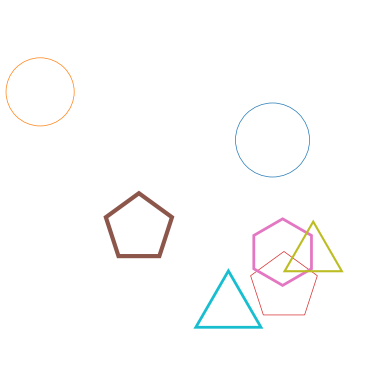[{"shape": "circle", "thickness": 0.5, "radius": 0.48, "center": [0.708, 0.636]}, {"shape": "circle", "thickness": 0.5, "radius": 0.44, "center": [0.104, 0.761]}, {"shape": "pentagon", "thickness": 0.5, "radius": 0.46, "center": [0.738, 0.256]}, {"shape": "pentagon", "thickness": 3, "radius": 0.45, "center": [0.361, 0.408]}, {"shape": "hexagon", "thickness": 2, "radius": 0.43, "center": [0.734, 0.345]}, {"shape": "triangle", "thickness": 1.5, "radius": 0.43, "center": [0.814, 0.338]}, {"shape": "triangle", "thickness": 2, "radius": 0.49, "center": [0.593, 0.199]}]